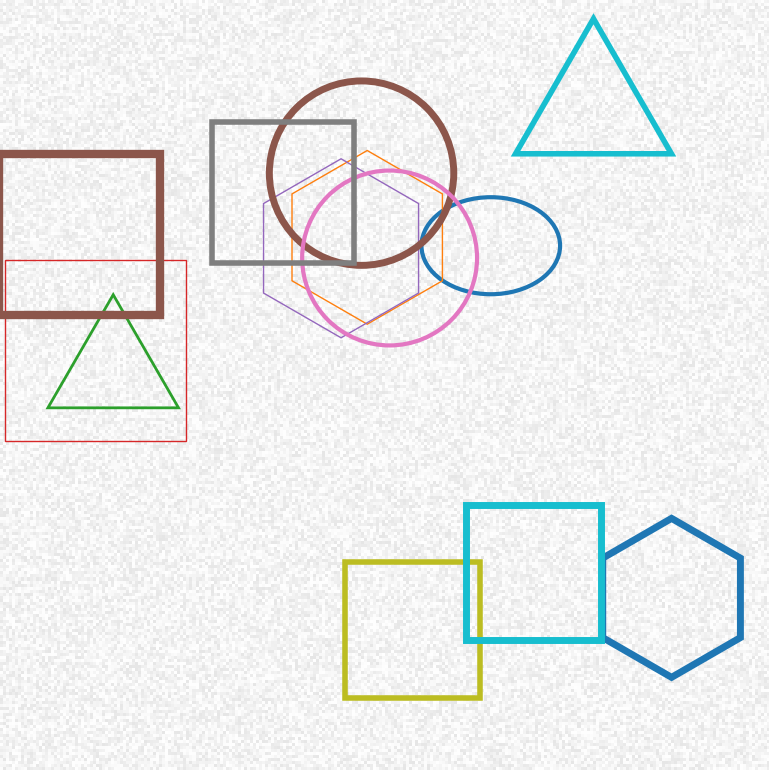[{"shape": "oval", "thickness": 1.5, "radius": 0.45, "center": [0.637, 0.681]}, {"shape": "hexagon", "thickness": 2.5, "radius": 0.52, "center": [0.872, 0.224]}, {"shape": "hexagon", "thickness": 0.5, "radius": 0.56, "center": [0.477, 0.692]}, {"shape": "triangle", "thickness": 1, "radius": 0.49, "center": [0.147, 0.519]}, {"shape": "square", "thickness": 0.5, "radius": 0.59, "center": [0.124, 0.545]}, {"shape": "hexagon", "thickness": 0.5, "radius": 0.58, "center": [0.443, 0.678]}, {"shape": "square", "thickness": 3, "radius": 0.52, "center": [0.103, 0.696]}, {"shape": "circle", "thickness": 2.5, "radius": 0.6, "center": [0.47, 0.775]}, {"shape": "circle", "thickness": 1.5, "radius": 0.57, "center": [0.506, 0.665]}, {"shape": "square", "thickness": 2, "radius": 0.46, "center": [0.368, 0.75]}, {"shape": "square", "thickness": 2, "radius": 0.44, "center": [0.536, 0.182]}, {"shape": "square", "thickness": 2.5, "radius": 0.44, "center": [0.693, 0.256]}, {"shape": "triangle", "thickness": 2, "radius": 0.58, "center": [0.771, 0.859]}]